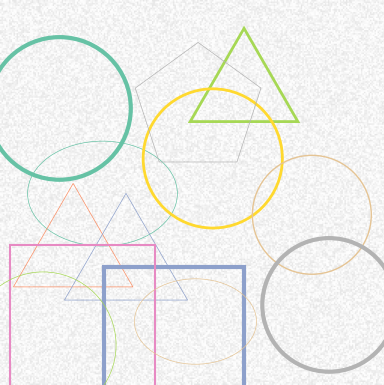[{"shape": "oval", "thickness": 0.5, "radius": 0.97, "center": [0.266, 0.497]}, {"shape": "circle", "thickness": 3, "radius": 0.93, "center": [0.154, 0.718]}, {"shape": "triangle", "thickness": 0.5, "radius": 0.9, "center": [0.19, 0.344]}, {"shape": "triangle", "thickness": 0.5, "radius": 0.92, "center": [0.327, 0.313]}, {"shape": "square", "thickness": 3, "radius": 0.91, "center": [0.452, 0.126]}, {"shape": "square", "thickness": 1.5, "radius": 0.95, "center": [0.214, 0.173]}, {"shape": "triangle", "thickness": 2, "radius": 0.81, "center": [0.634, 0.765]}, {"shape": "circle", "thickness": 0.5, "radius": 0.95, "center": [0.112, 0.104]}, {"shape": "circle", "thickness": 2, "radius": 0.9, "center": [0.553, 0.588]}, {"shape": "oval", "thickness": 0.5, "radius": 0.79, "center": [0.508, 0.165]}, {"shape": "circle", "thickness": 1, "radius": 0.77, "center": [0.81, 0.442]}, {"shape": "pentagon", "thickness": 0.5, "radius": 0.86, "center": [0.515, 0.718]}, {"shape": "circle", "thickness": 3, "radius": 0.87, "center": [0.855, 0.208]}]